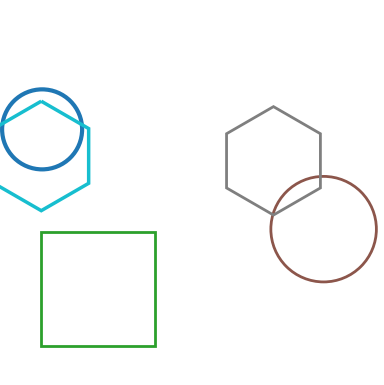[{"shape": "circle", "thickness": 3, "radius": 0.52, "center": [0.109, 0.664]}, {"shape": "square", "thickness": 2, "radius": 0.74, "center": [0.254, 0.248]}, {"shape": "circle", "thickness": 2, "radius": 0.69, "center": [0.841, 0.405]}, {"shape": "hexagon", "thickness": 2, "radius": 0.7, "center": [0.71, 0.582]}, {"shape": "hexagon", "thickness": 2.5, "radius": 0.71, "center": [0.107, 0.595]}]